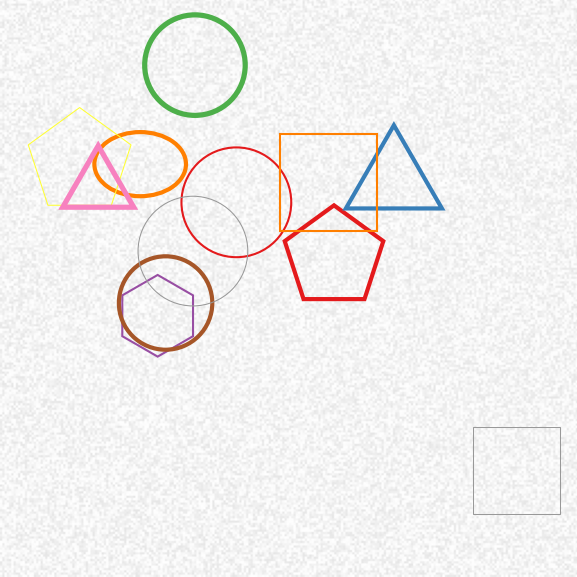[{"shape": "pentagon", "thickness": 2, "radius": 0.45, "center": [0.578, 0.554]}, {"shape": "circle", "thickness": 1, "radius": 0.48, "center": [0.409, 0.649]}, {"shape": "triangle", "thickness": 2, "radius": 0.48, "center": [0.682, 0.686]}, {"shape": "circle", "thickness": 2.5, "radius": 0.44, "center": [0.338, 0.886]}, {"shape": "hexagon", "thickness": 1, "radius": 0.35, "center": [0.273, 0.452]}, {"shape": "square", "thickness": 1, "radius": 0.42, "center": [0.569, 0.683]}, {"shape": "oval", "thickness": 2, "radius": 0.4, "center": [0.243, 0.715]}, {"shape": "pentagon", "thickness": 0.5, "radius": 0.47, "center": [0.138, 0.719]}, {"shape": "circle", "thickness": 2, "radius": 0.4, "center": [0.287, 0.474]}, {"shape": "triangle", "thickness": 2.5, "radius": 0.35, "center": [0.17, 0.676]}, {"shape": "square", "thickness": 0.5, "radius": 0.38, "center": [0.895, 0.185]}, {"shape": "circle", "thickness": 0.5, "radius": 0.47, "center": [0.334, 0.564]}]